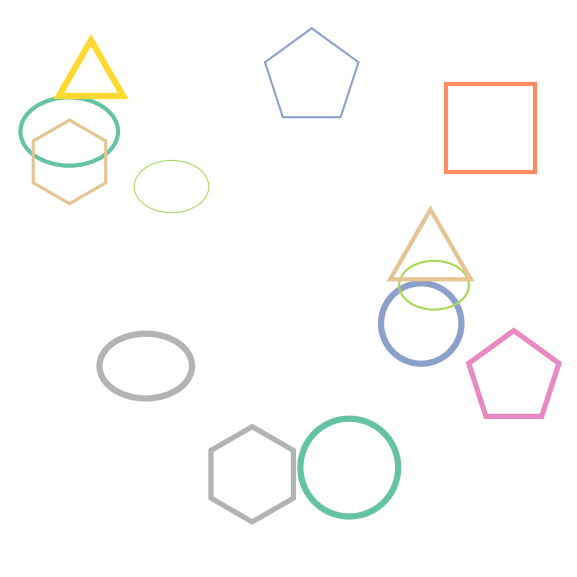[{"shape": "oval", "thickness": 2, "radius": 0.42, "center": [0.12, 0.771]}, {"shape": "circle", "thickness": 3, "radius": 0.42, "center": [0.605, 0.189]}, {"shape": "square", "thickness": 2, "radius": 0.38, "center": [0.85, 0.778]}, {"shape": "circle", "thickness": 3, "radius": 0.35, "center": [0.729, 0.439]}, {"shape": "pentagon", "thickness": 1, "radius": 0.43, "center": [0.54, 0.865]}, {"shape": "pentagon", "thickness": 2.5, "radius": 0.41, "center": [0.89, 0.345]}, {"shape": "oval", "thickness": 0.5, "radius": 0.32, "center": [0.297, 0.676]}, {"shape": "oval", "thickness": 1, "radius": 0.3, "center": [0.752, 0.505]}, {"shape": "triangle", "thickness": 3, "radius": 0.32, "center": [0.158, 0.865]}, {"shape": "triangle", "thickness": 2, "radius": 0.4, "center": [0.745, 0.556]}, {"shape": "hexagon", "thickness": 1.5, "radius": 0.36, "center": [0.12, 0.719]}, {"shape": "oval", "thickness": 3, "radius": 0.4, "center": [0.252, 0.365]}, {"shape": "hexagon", "thickness": 2.5, "radius": 0.41, "center": [0.437, 0.178]}]